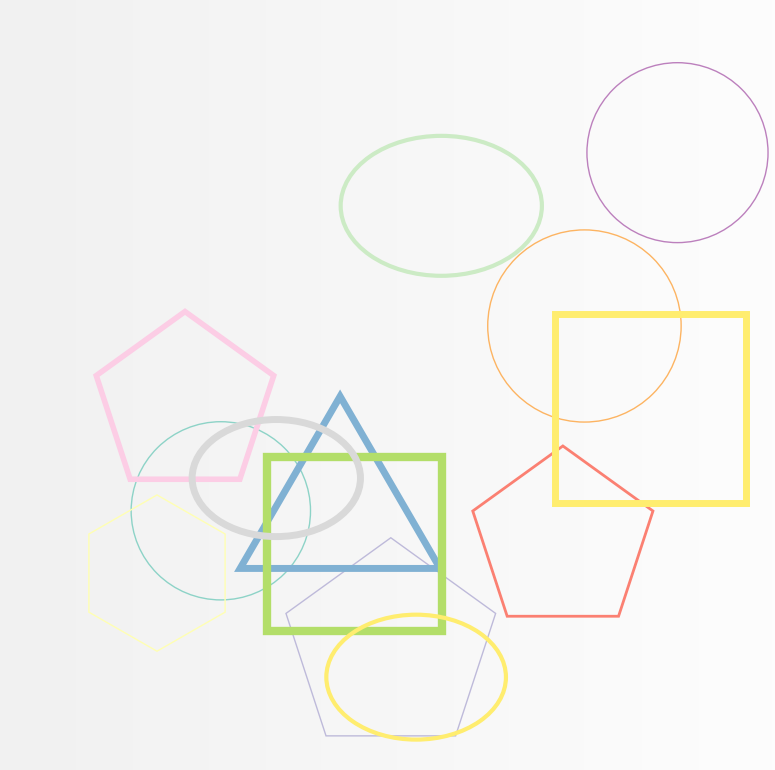[{"shape": "circle", "thickness": 0.5, "radius": 0.58, "center": [0.285, 0.337]}, {"shape": "hexagon", "thickness": 0.5, "radius": 0.51, "center": [0.203, 0.256]}, {"shape": "pentagon", "thickness": 0.5, "radius": 0.71, "center": [0.504, 0.159]}, {"shape": "pentagon", "thickness": 1, "radius": 0.61, "center": [0.726, 0.299]}, {"shape": "triangle", "thickness": 2.5, "radius": 0.74, "center": [0.439, 0.336]}, {"shape": "circle", "thickness": 0.5, "radius": 0.62, "center": [0.754, 0.577]}, {"shape": "square", "thickness": 3, "radius": 0.56, "center": [0.457, 0.294]}, {"shape": "pentagon", "thickness": 2, "radius": 0.6, "center": [0.239, 0.475]}, {"shape": "oval", "thickness": 2.5, "radius": 0.54, "center": [0.357, 0.379]}, {"shape": "circle", "thickness": 0.5, "radius": 0.58, "center": [0.874, 0.802]}, {"shape": "oval", "thickness": 1.5, "radius": 0.65, "center": [0.569, 0.733]}, {"shape": "square", "thickness": 2.5, "radius": 0.61, "center": [0.839, 0.47]}, {"shape": "oval", "thickness": 1.5, "radius": 0.58, "center": [0.537, 0.121]}]